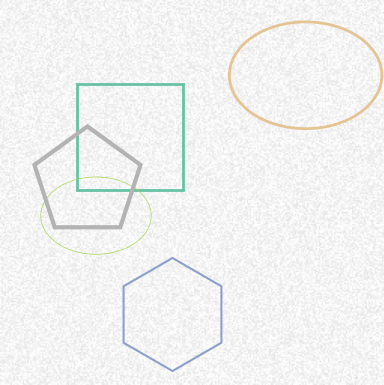[{"shape": "square", "thickness": 2, "radius": 0.69, "center": [0.338, 0.645]}, {"shape": "hexagon", "thickness": 1.5, "radius": 0.73, "center": [0.448, 0.183]}, {"shape": "oval", "thickness": 0.5, "radius": 0.72, "center": [0.249, 0.44]}, {"shape": "oval", "thickness": 2, "radius": 0.99, "center": [0.794, 0.804]}, {"shape": "pentagon", "thickness": 3, "radius": 0.72, "center": [0.227, 0.527]}]